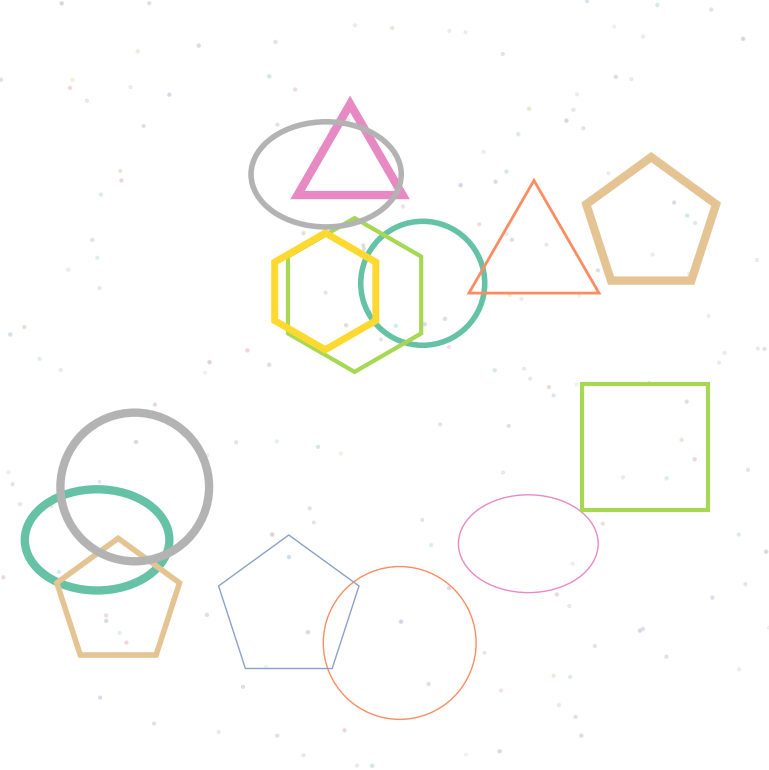[{"shape": "oval", "thickness": 3, "radius": 0.47, "center": [0.126, 0.299]}, {"shape": "circle", "thickness": 2, "radius": 0.4, "center": [0.549, 0.632]}, {"shape": "circle", "thickness": 0.5, "radius": 0.5, "center": [0.519, 0.165]}, {"shape": "triangle", "thickness": 1, "radius": 0.49, "center": [0.693, 0.668]}, {"shape": "pentagon", "thickness": 0.5, "radius": 0.48, "center": [0.375, 0.209]}, {"shape": "triangle", "thickness": 3, "radius": 0.39, "center": [0.455, 0.786]}, {"shape": "oval", "thickness": 0.5, "radius": 0.45, "center": [0.686, 0.294]}, {"shape": "square", "thickness": 1.5, "radius": 0.41, "center": [0.837, 0.419]}, {"shape": "hexagon", "thickness": 1.5, "radius": 0.5, "center": [0.46, 0.617]}, {"shape": "hexagon", "thickness": 2.5, "radius": 0.38, "center": [0.422, 0.622]}, {"shape": "pentagon", "thickness": 3, "radius": 0.44, "center": [0.846, 0.707]}, {"shape": "pentagon", "thickness": 2, "radius": 0.42, "center": [0.153, 0.217]}, {"shape": "oval", "thickness": 2, "radius": 0.49, "center": [0.424, 0.774]}, {"shape": "circle", "thickness": 3, "radius": 0.48, "center": [0.175, 0.368]}]